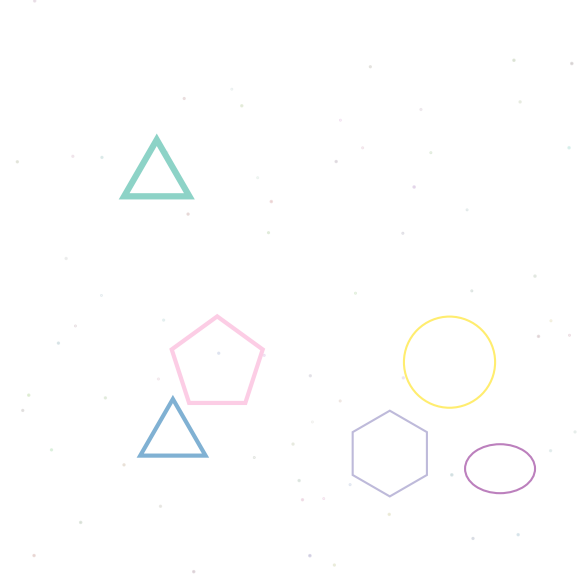[{"shape": "triangle", "thickness": 3, "radius": 0.33, "center": [0.271, 0.692]}, {"shape": "hexagon", "thickness": 1, "radius": 0.37, "center": [0.675, 0.214]}, {"shape": "triangle", "thickness": 2, "radius": 0.33, "center": [0.299, 0.243]}, {"shape": "pentagon", "thickness": 2, "radius": 0.41, "center": [0.376, 0.368]}, {"shape": "oval", "thickness": 1, "radius": 0.3, "center": [0.866, 0.188]}, {"shape": "circle", "thickness": 1, "radius": 0.39, "center": [0.778, 0.372]}]